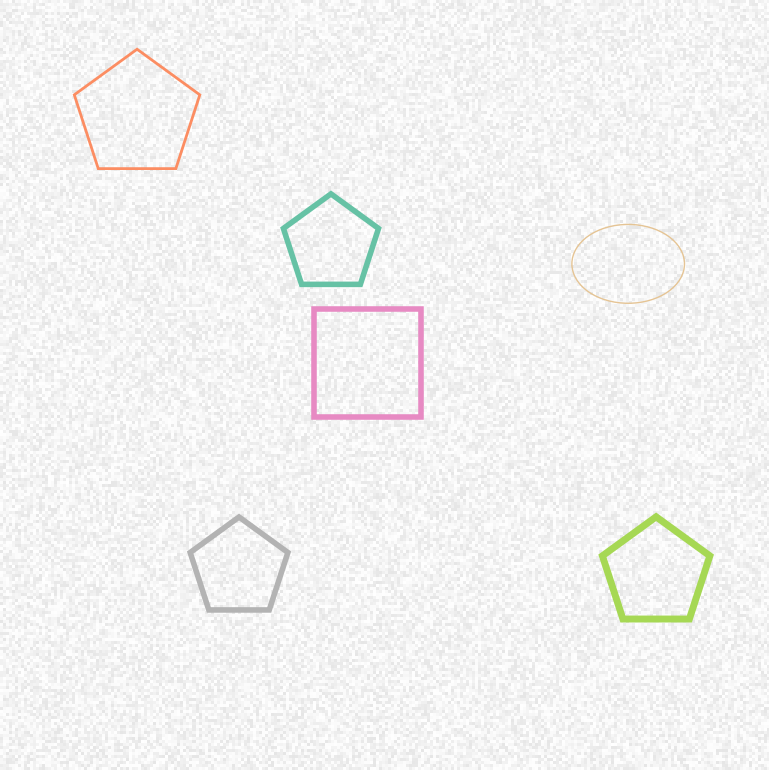[{"shape": "pentagon", "thickness": 2, "radius": 0.32, "center": [0.43, 0.683]}, {"shape": "pentagon", "thickness": 1, "radius": 0.43, "center": [0.178, 0.85]}, {"shape": "square", "thickness": 2, "radius": 0.35, "center": [0.477, 0.529]}, {"shape": "pentagon", "thickness": 2.5, "radius": 0.37, "center": [0.852, 0.255]}, {"shape": "oval", "thickness": 0.5, "radius": 0.37, "center": [0.816, 0.657]}, {"shape": "pentagon", "thickness": 2, "radius": 0.33, "center": [0.31, 0.262]}]